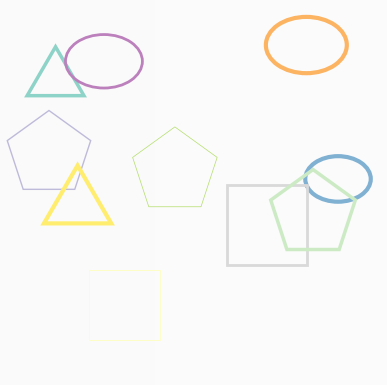[{"shape": "triangle", "thickness": 2.5, "radius": 0.42, "center": [0.143, 0.794]}, {"shape": "square", "thickness": 0.5, "radius": 0.45, "center": [0.321, 0.207]}, {"shape": "pentagon", "thickness": 1, "radius": 0.57, "center": [0.126, 0.6]}, {"shape": "oval", "thickness": 3, "radius": 0.42, "center": [0.872, 0.535]}, {"shape": "oval", "thickness": 3, "radius": 0.52, "center": [0.791, 0.883]}, {"shape": "pentagon", "thickness": 0.5, "radius": 0.57, "center": [0.451, 0.556]}, {"shape": "square", "thickness": 2, "radius": 0.52, "center": [0.689, 0.417]}, {"shape": "oval", "thickness": 2, "radius": 0.5, "center": [0.268, 0.841]}, {"shape": "pentagon", "thickness": 2.5, "radius": 0.57, "center": [0.808, 0.445]}, {"shape": "triangle", "thickness": 3, "radius": 0.5, "center": [0.2, 0.47]}]